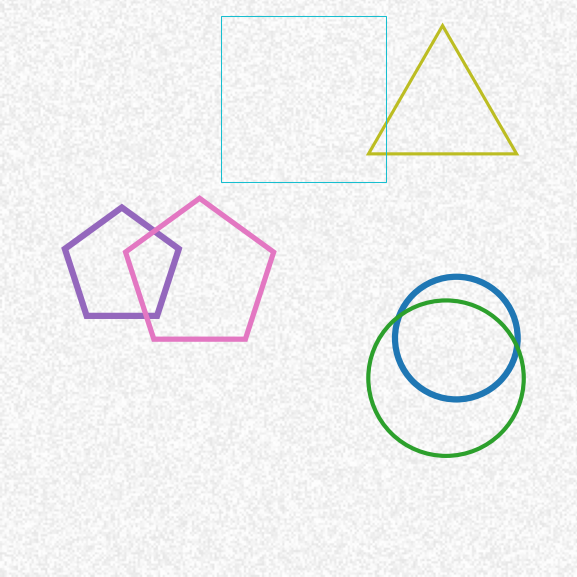[{"shape": "circle", "thickness": 3, "radius": 0.53, "center": [0.79, 0.414]}, {"shape": "circle", "thickness": 2, "radius": 0.67, "center": [0.772, 0.344]}, {"shape": "pentagon", "thickness": 3, "radius": 0.52, "center": [0.211, 0.536]}, {"shape": "pentagon", "thickness": 2.5, "radius": 0.67, "center": [0.346, 0.521]}, {"shape": "triangle", "thickness": 1.5, "radius": 0.74, "center": [0.766, 0.807]}, {"shape": "square", "thickness": 0.5, "radius": 0.72, "center": [0.525, 0.828]}]